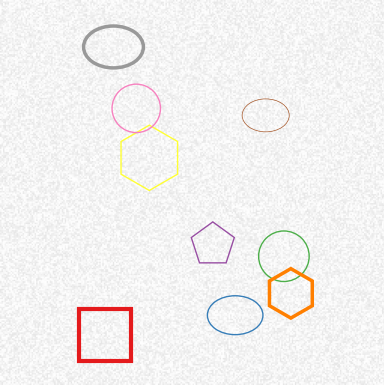[{"shape": "square", "thickness": 3, "radius": 0.34, "center": [0.274, 0.13]}, {"shape": "oval", "thickness": 1, "radius": 0.36, "center": [0.611, 0.181]}, {"shape": "circle", "thickness": 1, "radius": 0.33, "center": [0.737, 0.334]}, {"shape": "pentagon", "thickness": 1, "radius": 0.29, "center": [0.553, 0.365]}, {"shape": "hexagon", "thickness": 2.5, "radius": 0.32, "center": [0.755, 0.238]}, {"shape": "hexagon", "thickness": 1, "radius": 0.42, "center": [0.388, 0.59]}, {"shape": "oval", "thickness": 0.5, "radius": 0.31, "center": [0.69, 0.7]}, {"shape": "circle", "thickness": 1, "radius": 0.31, "center": [0.354, 0.719]}, {"shape": "oval", "thickness": 2.5, "radius": 0.39, "center": [0.295, 0.878]}]